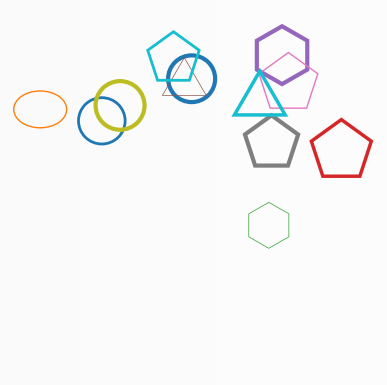[{"shape": "circle", "thickness": 2, "radius": 0.3, "center": [0.263, 0.686]}, {"shape": "circle", "thickness": 3, "radius": 0.3, "center": [0.495, 0.795]}, {"shape": "oval", "thickness": 1, "radius": 0.34, "center": [0.104, 0.716]}, {"shape": "hexagon", "thickness": 0.5, "radius": 0.3, "center": [0.694, 0.415]}, {"shape": "pentagon", "thickness": 2.5, "radius": 0.41, "center": [0.881, 0.608]}, {"shape": "hexagon", "thickness": 3, "radius": 0.38, "center": [0.728, 0.857]}, {"shape": "triangle", "thickness": 0.5, "radius": 0.33, "center": [0.476, 0.785]}, {"shape": "pentagon", "thickness": 1, "radius": 0.4, "center": [0.744, 0.784]}, {"shape": "pentagon", "thickness": 3, "radius": 0.36, "center": [0.701, 0.628]}, {"shape": "circle", "thickness": 3, "radius": 0.32, "center": [0.31, 0.726]}, {"shape": "pentagon", "thickness": 2, "radius": 0.35, "center": [0.448, 0.848]}, {"shape": "triangle", "thickness": 2.5, "radius": 0.38, "center": [0.67, 0.739]}]